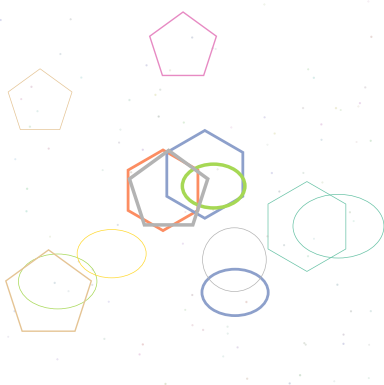[{"shape": "hexagon", "thickness": 0.5, "radius": 0.58, "center": [0.797, 0.412]}, {"shape": "oval", "thickness": 0.5, "radius": 0.59, "center": [0.879, 0.413]}, {"shape": "hexagon", "thickness": 2, "radius": 0.52, "center": [0.423, 0.506]}, {"shape": "hexagon", "thickness": 2, "radius": 0.57, "center": [0.532, 0.547]}, {"shape": "oval", "thickness": 2, "radius": 0.43, "center": [0.611, 0.24]}, {"shape": "pentagon", "thickness": 1, "radius": 0.46, "center": [0.475, 0.878]}, {"shape": "oval", "thickness": 2.5, "radius": 0.41, "center": [0.555, 0.517]}, {"shape": "oval", "thickness": 0.5, "radius": 0.51, "center": [0.15, 0.269]}, {"shape": "oval", "thickness": 0.5, "radius": 0.45, "center": [0.29, 0.341]}, {"shape": "pentagon", "thickness": 1, "radius": 0.58, "center": [0.126, 0.234]}, {"shape": "pentagon", "thickness": 0.5, "radius": 0.44, "center": [0.104, 0.734]}, {"shape": "circle", "thickness": 0.5, "radius": 0.41, "center": [0.609, 0.326]}, {"shape": "pentagon", "thickness": 2.5, "radius": 0.53, "center": [0.438, 0.502]}]